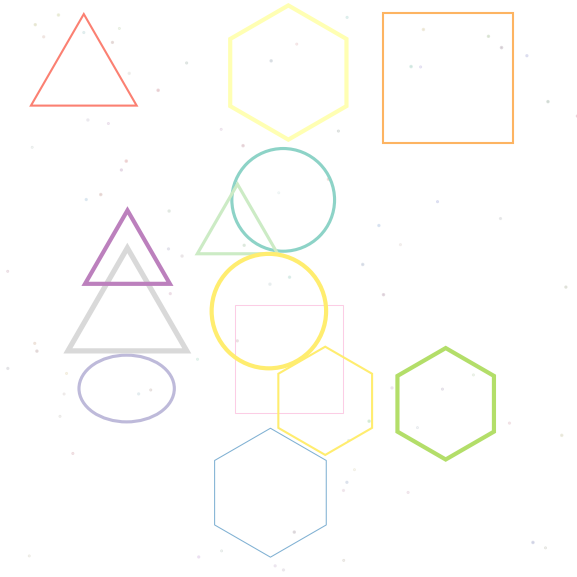[{"shape": "circle", "thickness": 1.5, "radius": 0.44, "center": [0.49, 0.653]}, {"shape": "hexagon", "thickness": 2, "radius": 0.58, "center": [0.499, 0.874]}, {"shape": "oval", "thickness": 1.5, "radius": 0.41, "center": [0.219, 0.326]}, {"shape": "triangle", "thickness": 1, "radius": 0.53, "center": [0.145, 0.869]}, {"shape": "hexagon", "thickness": 0.5, "radius": 0.56, "center": [0.468, 0.146]}, {"shape": "square", "thickness": 1, "radius": 0.56, "center": [0.775, 0.864]}, {"shape": "hexagon", "thickness": 2, "radius": 0.48, "center": [0.772, 0.3]}, {"shape": "square", "thickness": 0.5, "radius": 0.47, "center": [0.5, 0.378]}, {"shape": "triangle", "thickness": 2.5, "radius": 0.59, "center": [0.22, 0.451]}, {"shape": "triangle", "thickness": 2, "radius": 0.42, "center": [0.221, 0.55]}, {"shape": "triangle", "thickness": 1.5, "radius": 0.4, "center": [0.411, 0.6]}, {"shape": "hexagon", "thickness": 1, "radius": 0.47, "center": [0.563, 0.305]}, {"shape": "circle", "thickness": 2, "radius": 0.5, "center": [0.466, 0.46]}]